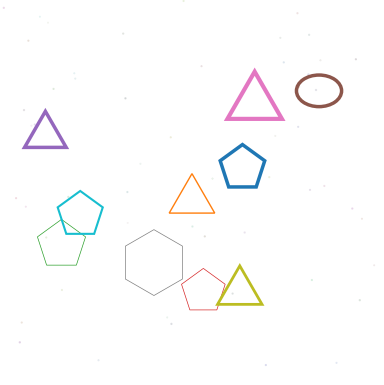[{"shape": "pentagon", "thickness": 2.5, "radius": 0.3, "center": [0.63, 0.564]}, {"shape": "triangle", "thickness": 1, "radius": 0.34, "center": [0.499, 0.481]}, {"shape": "pentagon", "thickness": 0.5, "radius": 0.33, "center": [0.16, 0.364]}, {"shape": "pentagon", "thickness": 0.5, "radius": 0.3, "center": [0.528, 0.243]}, {"shape": "triangle", "thickness": 2.5, "radius": 0.31, "center": [0.118, 0.648]}, {"shape": "oval", "thickness": 2.5, "radius": 0.29, "center": [0.829, 0.764]}, {"shape": "triangle", "thickness": 3, "radius": 0.41, "center": [0.661, 0.732]}, {"shape": "hexagon", "thickness": 0.5, "radius": 0.43, "center": [0.4, 0.318]}, {"shape": "triangle", "thickness": 2, "radius": 0.33, "center": [0.623, 0.243]}, {"shape": "pentagon", "thickness": 1.5, "radius": 0.31, "center": [0.208, 0.442]}]